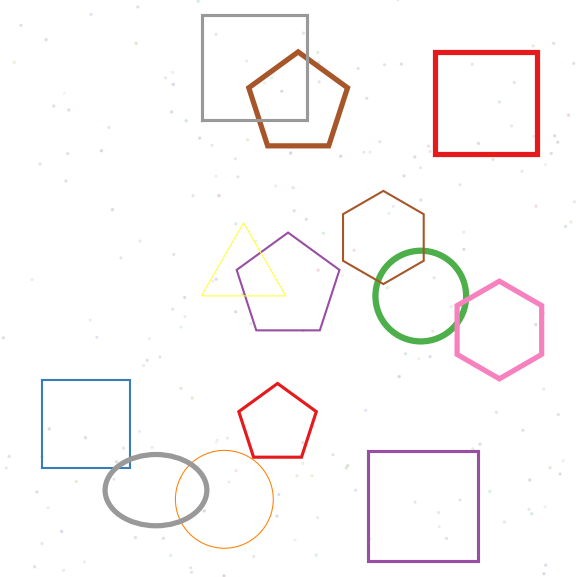[{"shape": "square", "thickness": 2.5, "radius": 0.44, "center": [0.842, 0.821]}, {"shape": "pentagon", "thickness": 1.5, "radius": 0.35, "center": [0.481, 0.265]}, {"shape": "square", "thickness": 1, "radius": 0.38, "center": [0.15, 0.265]}, {"shape": "circle", "thickness": 3, "radius": 0.39, "center": [0.729, 0.486]}, {"shape": "pentagon", "thickness": 1, "radius": 0.47, "center": [0.499, 0.503]}, {"shape": "square", "thickness": 1.5, "radius": 0.47, "center": [0.732, 0.123]}, {"shape": "circle", "thickness": 0.5, "radius": 0.42, "center": [0.388, 0.135]}, {"shape": "triangle", "thickness": 0.5, "radius": 0.42, "center": [0.422, 0.529]}, {"shape": "hexagon", "thickness": 1, "radius": 0.4, "center": [0.664, 0.588]}, {"shape": "pentagon", "thickness": 2.5, "radius": 0.45, "center": [0.516, 0.819]}, {"shape": "hexagon", "thickness": 2.5, "radius": 0.42, "center": [0.865, 0.428]}, {"shape": "square", "thickness": 1.5, "radius": 0.45, "center": [0.441, 0.882]}, {"shape": "oval", "thickness": 2.5, "radius": 0.44, "center": [0.27, 0.15]}]